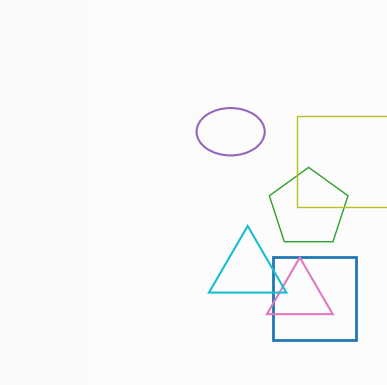[{"shape": "square", "thickness": 2, "radius": 0.53, "center": [0.812, 0.225]}, {"shape": "pentagon", "thickness": 1, "radius": 0.53, "center": [0.797, 0.459]}, {"shape": "oval", "thickness": 1.5, "radius": 0.44, "center": [0.595, 0.658]}, {"shape": "triangle", "thickness": 1.5, "radius": 0.49, "center": [0.774, 0.233]}, {"shape": "square", "thickness": 1, "radius": 0.59, "center": [0.884, 0.58]}, {"shape": "triangle", "thickness": 1.5, "radius": 0.58, "center": [0.639, 0.298]}]